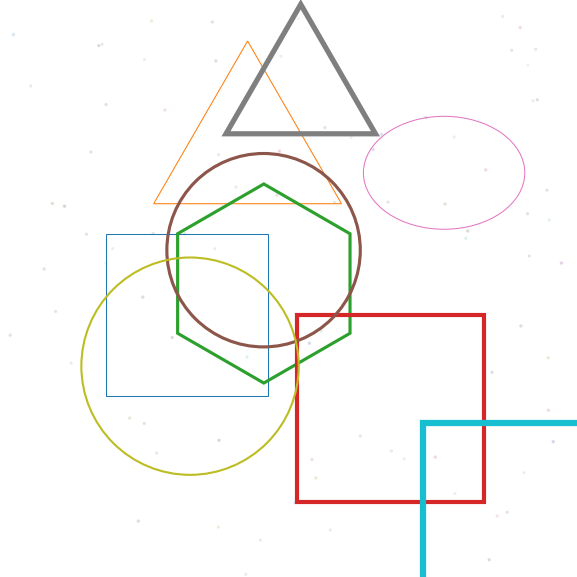[{"shape": "square", "thickness": 0.5, "radius": 0.7, "center": [0.324, 0.453]}, {"shape": "triangle", "thickness": 0.5, "radius": 0.94, "center": [0.429, 0.74]}, {"shape": "hexagon", "thickness": 1.5, "radius": 0.86, "center": [0.457, 0.508]}, {"shape": "square", "thickness": 2, "radius": 0.81, "center": [0.676, 0.292]}, {"shape": "circle", "thickness": 1.5, "radius": 0.84, "center": [0.456, 0.566]}, {"shape": "oval", "thickness": 0.5, "radius": 0.7, "center": [0.769, 0.7]}, {"shape": "triangle", "thickness": 2.5, "radius": 0.75, "center": [0.521, 0.842]}, {"shape": "circle", "thickness": 1, "radius": 0.94, "center": [0.329, 0.365]}, {"shape": "square", "thickness": 3, "radius": 0.83, "center": [0.898, 0.101]}]